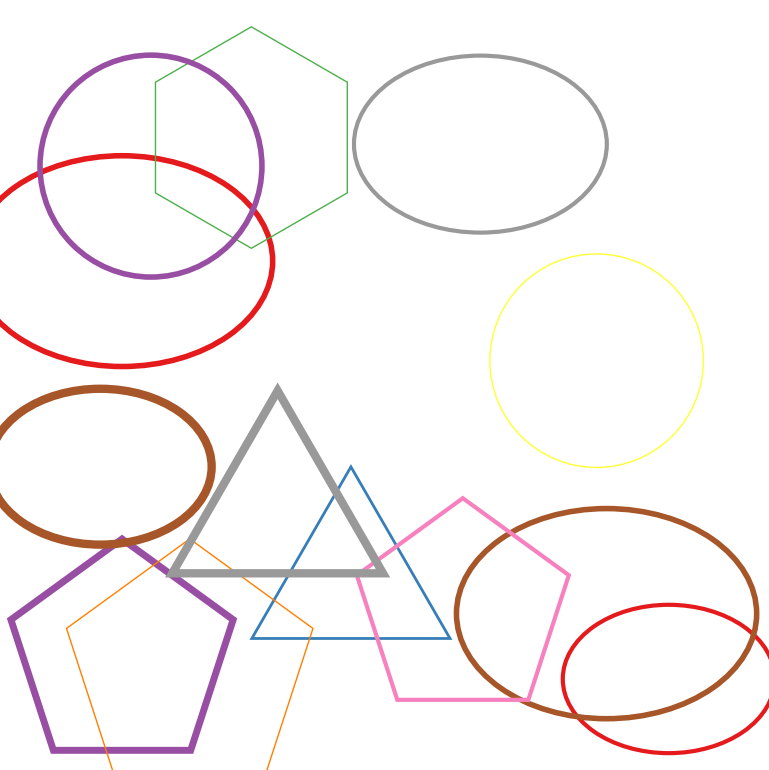[{"shape": "oval", "thickness": 2, "radius": 0.98, "center": [0.159, 0.661]}, {"shape": "oval", "thickness": 1.5, "radius": 0.69, "center": [0.869, 0.118]}, {"shape": "triangle", "thickness": 1, "radius": 0.74, "center": [0.456, 0.245]}, {"shape": "hexagon", "thickness": 0.5, "radius": 0.72, "center": [0.326, 0.821]}, {"shape": "pentagon", "thickness": 2.5, "radius": 0.76, "center": [0.159, 0.148]}, {"shape": "circle", "thickness": 2, "radius": 0.72, "center": [0.196, 0.784]}, {"shape": "pentagon", "thickness": 0.5, "radius": 0.84, "center": [0.246, 0.132]}, {"shape": "circle", "thickness": 0.5, "radius": 0.69, "center": [0.775, 0.532]}, {"shape": "oval", "thickness": 2, "radius": 0.97, "center": [0.788, 0.203]}, {"shape": "oval", "thickness": 3, "radius": 0.72, "center": [0.13, 0.394]}, {"shape": "pentagon", "thickness": 1.5, "radius": 0.72, "center": [0.601, 0.208]}, {"shape": "oval", "thickness": 1.5, "radius": 0.82, "center": [0.624, 0.813]}, {"shape": "triangle", "thickness": 3, "radius": 0.79, "center": [0.361, 0.334]}]